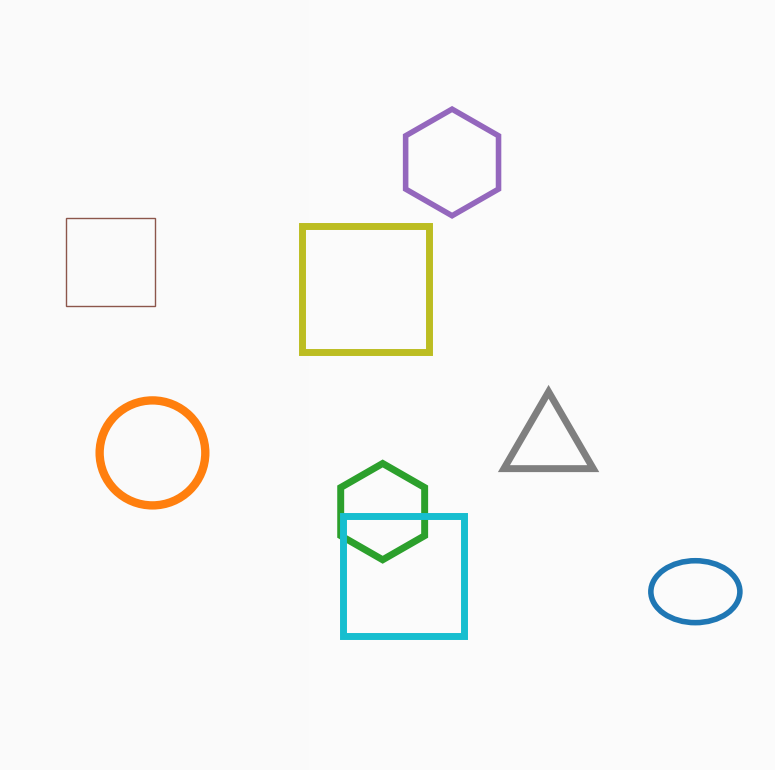[{"shape": "oval", "thickness": 2, "radius": 0.29, "center": [0.897, 0.232]}, {"shape": "circle", "thickness": 3, "radius": 0.34, "center": [0.197, 0.412]}, {"shape": "hexagon", "thickness": 2.5, "radius": 0.31, "center": [0.494, 0.336]}, {"shape": "hexagon", "thickness": 2, "radius": 0.35, "center": [0.583, 0.789]}, {"shape": "square", "thickness": 0.5, "radius": 0.29, "center": [0.142, 0.659]}, {"shape": "triangle", "thickness": 2.5, "radius": 0.33, "center": [0.708, 0.425]}, {"shape": "square", "thickness": 2.5, "radius": 0.41, "center": [0.471, 0.625]}, {"shape": "square", "thickness": 2.5, "radius": 0.39, "center": [0.521, 0.251]}]